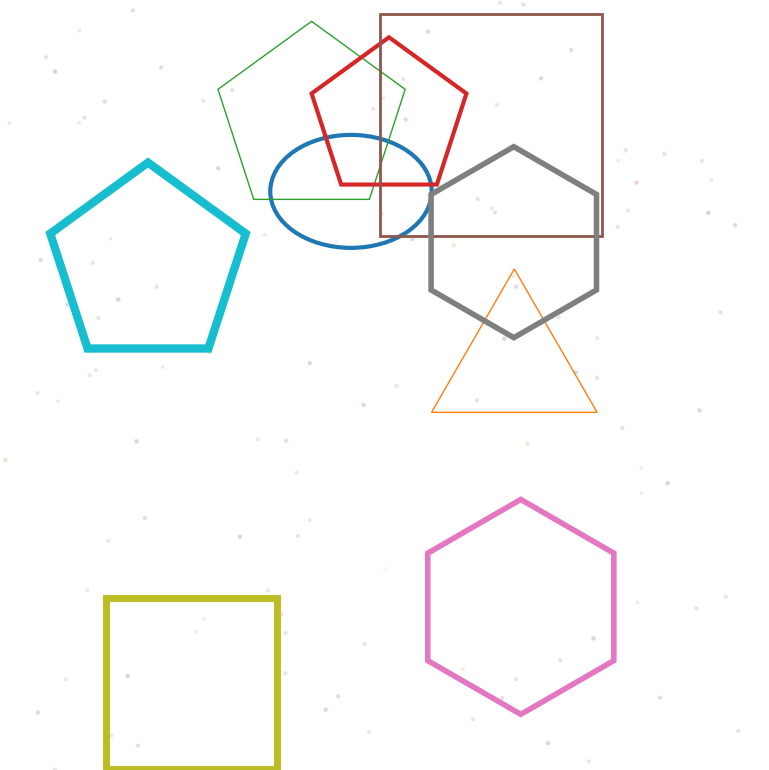[{"shape": "oval", "thickness": 1.5, "radius": 0.52, "center": [0.456, 0.751]}, {"shape": "triangle", "thickness": 0.5, "radius": 0.62, "center": [0.668, 0.527]}, {"shape": "pentagon", "thickness": 0.5, "radius": 0.64, "center": [0.405, 0.844]}, {"shape": "pentagon", "thickness": 1.5, "radius": 0.53, "center": [0.505, 0.846]}, {"shape": "square", "thickness": 1, "radius": 0.72, "center": [0.637, 0.838]}, {"shape": "hexagon", "thickness": 2, "radius": 0.7, "center": [0.676, 0.212]}, {"shape": "hexagon", "thickness": 2, "radius": 0.62, "center": [0.667, 0.685]}, {"shape": "square", "thickness": 2.5, "radius": 0.55, "center": [0.249, 0.112]}, {"shape": "pentagon", "thickness": 3, "radius": 0.67, "center": [0.192, 0.655]}]